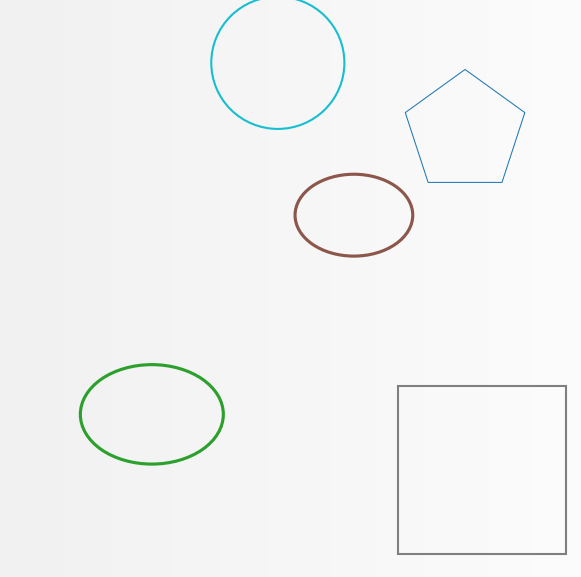[{"shape": "pentagon", "thickness": 0.5, "radius": 0.54, "center": [0.8, 0.771]}, {"shape": "oval", "thickness": 1.5, "radius": 0.62, "center": [0.261, 0.282]}, {"shape": "oval", "thickness": 1.5, "radius": 0.51, "center": [0.609, 0.627]}, {"shape": "square", "thickness": 1, "radius": 0.72, "center": [0.83, 0.185]}, {"shape": "circle", "thickness": 1, "radius": 0.57, "center": [0.478, 0.89]}]